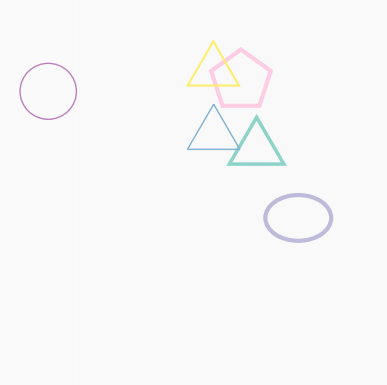[{"shape": "triangle", "thickness": 2.5, "radius": 0.41, "center": [0.662, 0.614]}, {"shape": "oval", "thickness": 3, "radius": 0.42, "center": [0.77, 0.434]}, {"shape": "triangle", "thickness": 1, "radius": 0.39, "center": [0.551, 0.651]}, {"shape": "pentagon", "thickness": 3, "radius": 0.4, "center": [0.622, 0.791]}, {"shape": "circle", "thickness": 1, "radius": 0.36, "center": [0.125, 0.763]}, {"shape": "triangle", "thickness": 1.5, "radius": 0.38, "center": [0.551, 0.816]}]